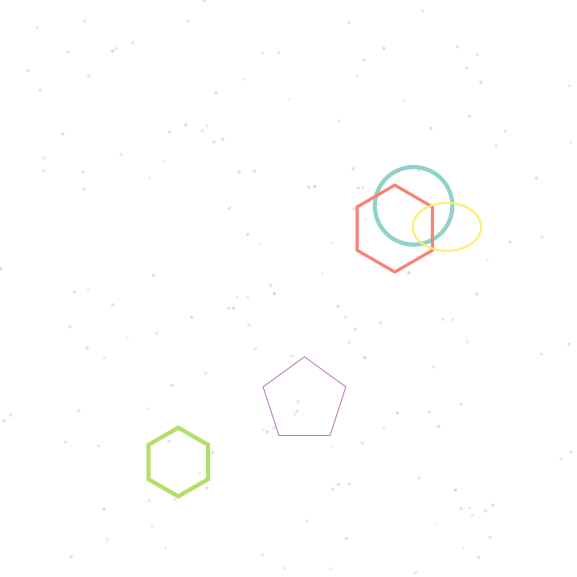[{"shape": "circle", "thickness": 2, "radius": 0.34, "center": [0.716, 0.643]}, {"shape": "hexagon", "thickness": 1.5, "radius": 0.38, "center": [0.684, 0.603]}, {"shape": "hexagon", "thickness": 2, "radius": 0.3, "center": [0.309, 0.199]}, {"shape": "pentagon", "thickness": 0.5, "radius": 0.38, "center": [0.527, 0.306]}, {"shape": "oval", "thickness": 1, "radius": 0.3, "center": [0.774, 0.606]}]